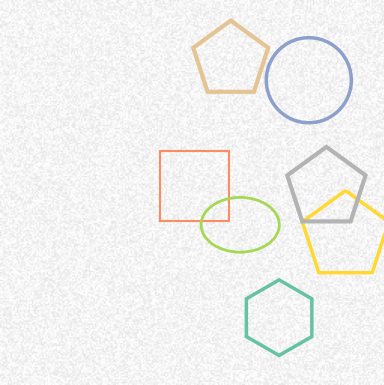[{"shape": "hexagon", "thickness": 2.5, "radius": 0.49, "center": [0.725, 0.175]}, {"shape": "square", "thickness": 1.5, "radius": 0.45, "center": [0.505, 0.517]}, {"shape": "circle", "thickness": 2.5, "radius": 0.55, "center": [0.802, 0.792]}, {"shape": "oval", "thickness": 2, "radius": 0.51, "center": [0.624, 0.416]}, {"shape": "pentagon", "thickness": 2.5, "radius": 0.59, "center": [0.897, 0.387]}, {"shape": "pentagon", "thickness": 3, "radius": 0.51, "center": [0.599, 0.844]}, {"shape": "pentagon", "thickness": 3, "radius": 0.53, "center": [0.848, 0.511]}]